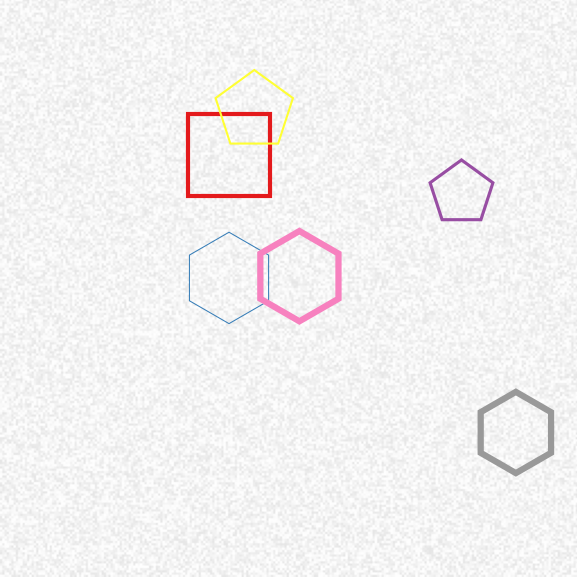[{"shape": "square", "thickness": 2, "radius": 0.35, "center": [0.396, 0.73]}, {"shape": "hexagon", "thickness": 0.5, "radius": 0.4, "center": [0.397, 0.518]}, {"shape": "pentagon", "thickness": 1.5, "radius": 0.29, "center": [0.799, 0.665]}, {"shape": "pentagon", "thickness": 1, "radius": 0.35, "center": [0.44, 0.807]}, {"shape": "hexagon", "thickness": 3, "radius": 0.39, "center": [0.518, 0.521]}, {"shape": "hexagon", "thickness": 3, "radius": 0.35, "center": [0.893, 0.25]}]